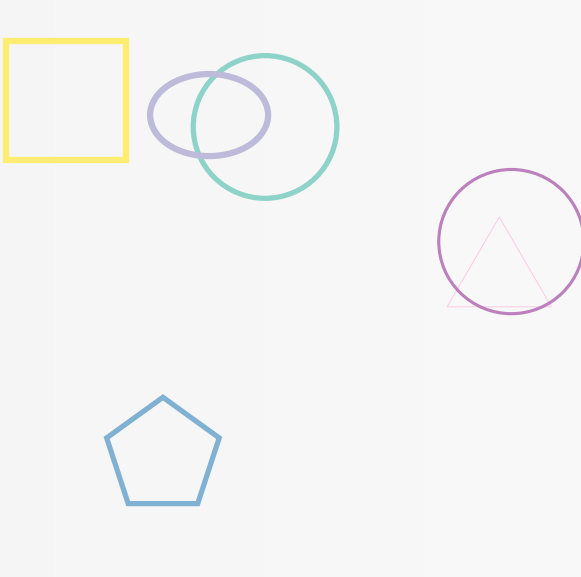[{"shape": "circle", "thickness": 2.5, "radius": 0.62, "center": [0.456, 0.779]}, {"shape": "oval", "thickness": 3, "radius": 0.51, "center": [0.36, 0.8]}, {"shape": "pentagon", "thickness": 2.5, "radius": 0.51, "center": [0.28, 0.209]}, {"shape": "triangle", "thickness": 0.5, "radius": 0.52, "center": [0.859, 0.52]}, {"shape": "circle", "thickness": 1.5, "radius": 0.62, "center": [0.88, 0.581]}, {"shape": "square", "thickness": 3, "radius": 0.52, "center": [0.114, 0.825]}]